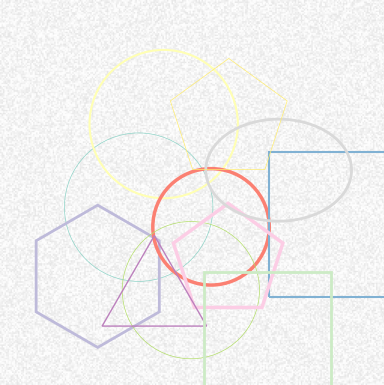[{"shape": "circle", "thickness": 0.5, "radius": 0.96, "center": [0.36, 0.462]}, {"shape": "circle", "thickness": 1.5, "radius": 0.96, "center": [0.425, 0.678]}, {"shape": "hexagon", "thickness": 2, "radius": 0.92, "center": [0.254, 0.282]}, {"shape": "circle", "thickness": 2.5, "radius": 0.76, "center": [0.548, 0.411]}, {"shape": "square", "thickness": 1.5, "radius": 0.94, "center": [0.888, 0.417]}, {"shape": "circle", "thickness": 0.5, "radius": 0.89, "center": [0.496, 0.246]}, {"shape": "pentagon", "thickness": 2.5, "radius": 0.75, "center": [0.593, 0.322]}, {"shape": "oval", "thickness": 2, "radius": 0.95, "center": [0.724, 0.558]}, {"shape": "triangle", "thickness": 1, "radius": 0.78, "center": [0.401, 0.231]}, {"shape": "square", "thickness": 2, "radius": 0.82, "center": [0.695, 0.129]}, {"shape": "pentagon", "thickness": 0.5, "radius": 0.8, "center": [0.594, 0.689]}]